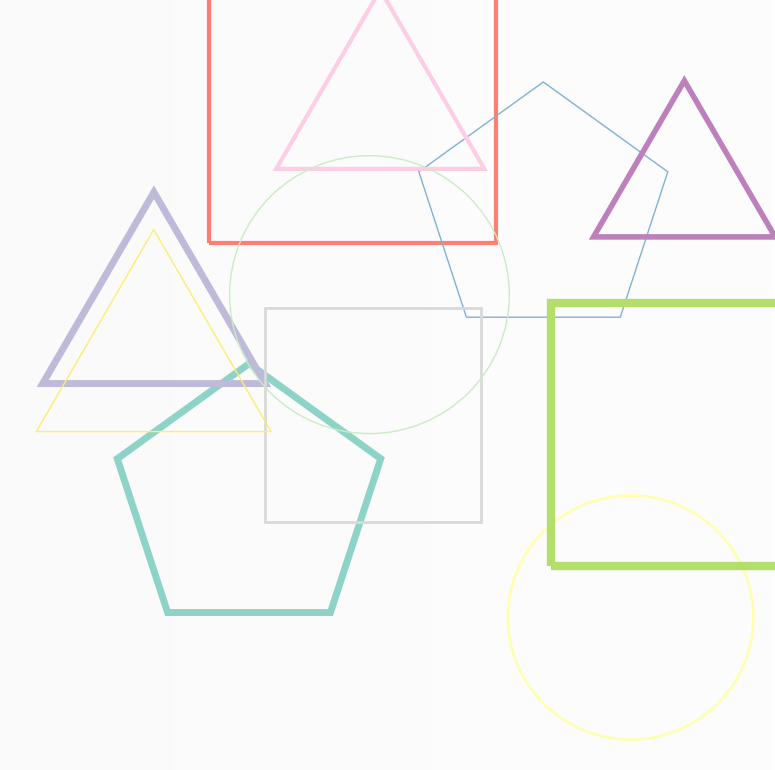[{"shape": "pentagon", "thickness": 2.5, "radius": 0.89, "center": [0.321, 0.349]}, {"shape": "circle", "thickness": 1, "radius": 0.79, "center": [0.814, 0.198]}, {"shape": "triangle", "thickness": 2.5, "radius": 0.83, "center": [0.199, 0.585]}, {"shape": "square", "thickness": 1.5, "radius": 0.93, "center": [0.454, 0.87]}, {"shape": "pentagon", "thickness": 0.5, "radius": 0.84, "center": [0.701, 0.725]}, {"shape": "square", "thickness": 3, "radius": 0.85, "center": [0.882, 0.436]}, {"shape": "triangle", "thickness": 1.5, "radius": 0.78, "center": [0.491, 0.858]}, {"shape": "square", "thickness": 1, "radius": 0.7, "center": [0.481, 0.461]}, {"shape": "triangle", "thickness": 2, "radius": 0.68, "center": [0.883, 0.76]}, {"shape": "circle", "thickness": 0.5, "radius": 0.9, "center": [0.477, 0.617]}, {"shape": "triangle", "thickness": 0.5, "radius": 0.87, "center": [0.198, 0.527]}]